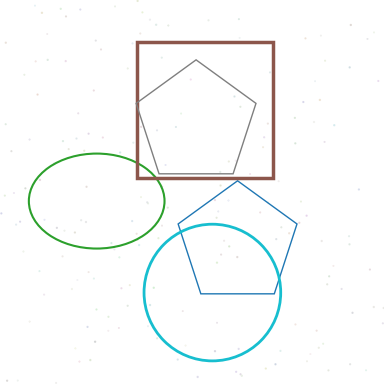[{"shape": "pentagon", "thickness": 1, "radius": 0.81, "center": [0.617, 0.368]}, {"shape": "oval", "thickness": 1.5, "radius": 0.88, "center": [0.251, 0.478]}, {"shape": "square", "thickness": 2.5, "radius": 0.88, "center": [0.533, 0.714]}, {"shape": "pentagon", "thickness": 1, "radius": 0.82, "center": [0.509, 0.681]}, {"shape": "circle", "thickness": 2, "radius": 0.89, "center": [0.552, 0.24]}]